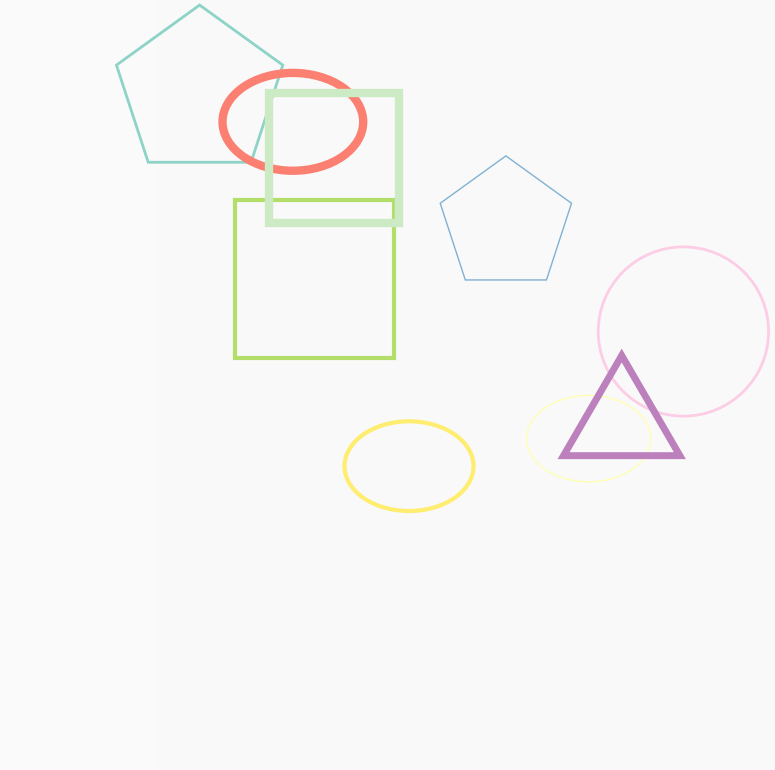[{"shape": "pentagon", "thickness": 1, "radius": 0.56, "center": [0.258, 0.881]}, {"shape": "oval", "thickness": 0.5, "radius": 0.4, "center": [0.759, 0.43]}, {"shape": "oval", "thickness": 3, "radius": 0.45, "center": [0.378, 0.842]}, {"shape": "pentagon", "thickness": 0.5, "radius": 0.45, "center": [0.653, 0.708]}, {"shape": "square", "thickness": 1.5, "radius": 0.51, "center": [0.406, 0.638]}, {"shape": "circle", "thickness": 1, "radius": 0.55, "center": [0.882, 0.569]}, {"shape": "triangle", "thickness": 2.5, "radius": 0.43, "center": [0.802, 0.452]}, {"shape": "square", "thickness": 3, "radius": 0.42, "center": [0.431, 0.795]}, {"shape": "oval", "thickness": 1.5, "radius": 0.42, "center": [0.528, 0.395]}]